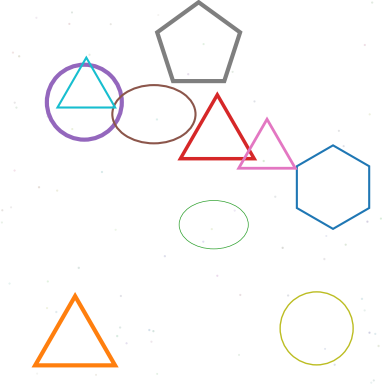[{"shape": "hexagon", "thickness": 1.5, "radius": 0.54, "center": [0.865, 0.514]}, {"shape": "triangle", "thickness": 3, "radius": 0.6, "center": [0.195, 0.111]}, {"shape": "oval", "thickness": 0.5, "radius": 0.45, "center": [0.555, 0.416]}, {"shape": "triangle", "thickness": 2.5, "radius": 0.55, "center": [0.564, 0.643]}, {"shape": "circle", "thickness": 3, "radius": 0.49, "center": [0.219, 0.735]}, {"shape": "oval", "thickness": 1.5, "radius": 0.54, "center": [0.4, 0.703]}, {"shape": "triangle", "thickness": 2, "radius": 0.42, "center": [0.694, 0.605]}, {"shape": "pentagon", "thickness": 3, "radius": 0.57, "center": [0.516, 0.881]}, {"shape": "circle", "thickness": 1, "radius": 0.47, "center": [0.822, 0.147]}, {"shape": "triangle", "thickness": 1.5, "radius": 0.43, "center": [0.224, 0.764]}]